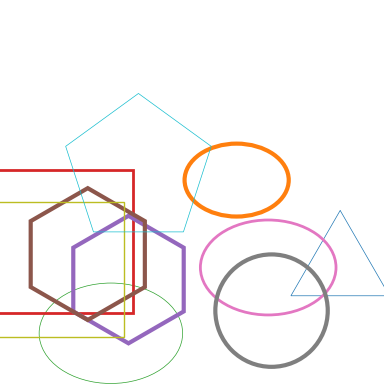[{"shape": "triangle", "thickness": 0.5, "radius": 0.74, "center": [0.884, 0.306]}, {"shape": "oval", "thickness": 3, "radius": 0.68, "center": [0.615, 0.532]}, {"shape": "oval", "thickness": 0.5, "radius": 0.93, "center": [0.288, 0.134]}, {"shape": "square", "thickness": 2, "radius": 0.93, "center": [0.159, 0.372]}, {"shape": "hexagon", "thickness": 3, "radius": 0.83, "center": [0.334, 0.274]}, {"shape": "hexagon", "thickness": 3, "radius": 0.86, "center": [0.228, 0.34]}, {"shape": "oval", "thickness": 2, "radius": 0.88, "center": [0.697, 0.305]}, {"shape": "circle", "thickness": 3, "radius": 0.73, "center": [0.705, 0.193]}, {"shape": "square", "thickness": 1, "radius": 0.88, "center": [0.147, 0.299]}, {"shape": "pentagon", "thickness": 0.5, "radius": 0.99, "center": [0.36, 0.558]}]